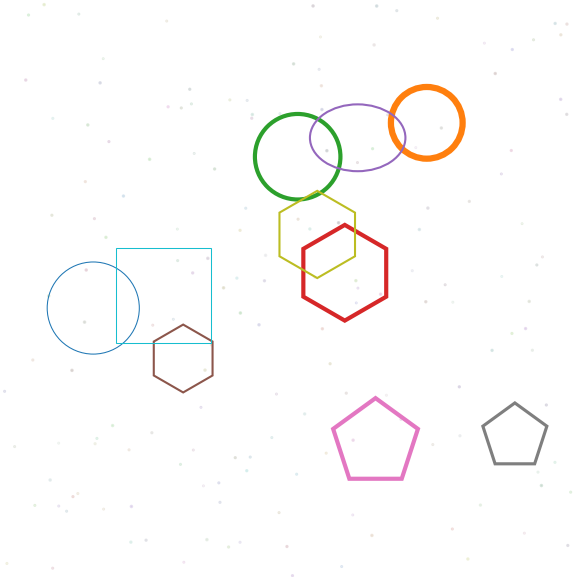[{"shape": "circle", "thickness": 0.5, "radius": 0.4, "center": [0.161, 0.466]}, {"shape": "circle", "thickness": 3, "radius": 0.31, "center": [0.739, 0.786]}, {"shape": "circle", "thickness": 2, "radius": 0.37, "center": [0.515, 0.728]}, {"shape": "hexagon", "thickness": 2, "radius": 0.41, "center": [0.597, 0.527]}, {"shape": "oval", "thickness": 1, "radius": 0.41, "center": [0.619, 0.761]}, {"shape": "hexagon", "thickness": 1, "radius": 0.29, "center": [0.317, 0.378]}, {"shape": "pentagon", "thickness": 2, "radius": 0.39, "center": [0.65, 0.233]}, {"shape": "pentagon", "thickness": 1.5, "radius": 0.29, "center": [0.892, 0.243]}, {"shape": "hexagon", "thickness": 1, "radius": 0.38, "center": [0.549, 0.593]}, {"shape": "square", "thickness": 0.5, "radius": 0.41, "center": [0.283, 0.487]}]